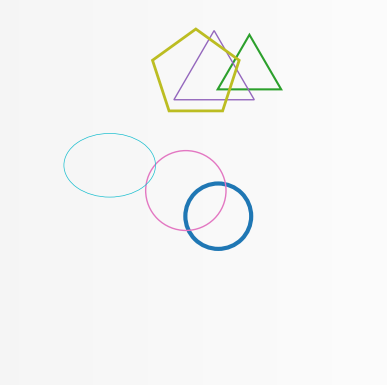[{"shape": "circle", "thickness": 3, "radius": 0.42, "center": [0.563, 0.438]}, {"shape": "triangle", "thickness": 1.5, "radius": 0.47, "center": [0.644, 0.815]}, {"shape": "triangle", "thickness": 1, "radius": 0.6, "center": [0.553, 0.801]}, {"shape": "circle", "thickness": 1, "radius": 0.52, "center": [0.48, 0.505]}, {"shape": "pentagon", "thickness": 2, "radius": 0.59, "center": [0.505, 0.807]}, {"shape": "oval", "thickness": 0.5, "radius": 0.59, "center": [0.283, 0.571]}]